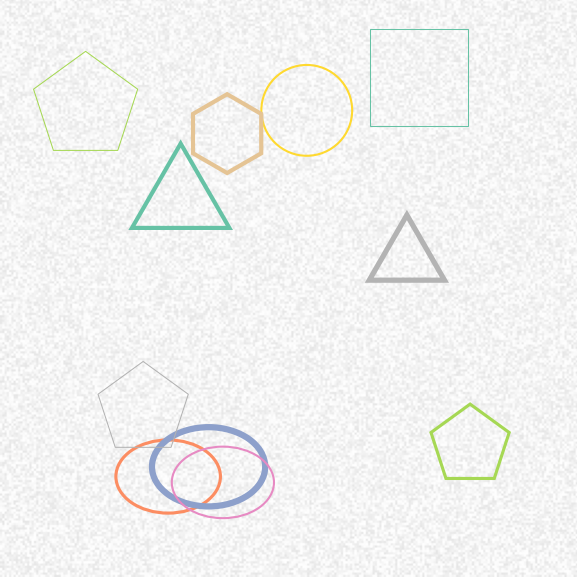[{"shape": "triangle", "thickness": 2, "radius": 0.49, "center": [0.313, 0.653]}, {"shape": "square", "thickness": 0.5, "radius": 0.42, "center": [0.725, 0.865]}, {"shape": "oval", "thickness": 1.5, "radius": 0.45, "center": [0.291, 0.174]}, {"shape": "oval", "thickness": 3, "radius": 0.49, "center": [0.361, 0.191]}, {"shape": "oval", "thickness": 1, "radius": 0.44, "center": [0.386, 0.164]}, {"shape": "pentagon", "thickness": 0.5, "radius": 0.47, "center": [0.148, 0.815]}, {"shape": "pentagon", "thickness": 1.5, "radius": 0.36, "center": [0.814, 0.228]}, {"shape": "circle", "thickness": 1, "radius": 0.39, "center": [0.531, 0.808]}, {"shape": "hexagon", "thickness": 2, "radius": 0.34, "center": [0.393, 0.768]}, {"shape": "pentagon", "thickness": 0.5, "radius": 0.41, "center": [0.248, 0.291]}, {"shape": "triangle", "thickness": 2.5, "radius": 0.38, "center": [0.705, 0.552]}]